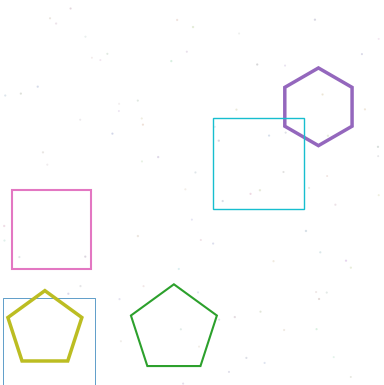[{"shape": "square", "thickness": 0.5, "radius": 0.6, "center": [0.128, 0.106]}, {"shape": "pentagon", "thickness": 1.5, "radius": 0.59, "center": [0.452, 0.144]}, {"shape": "hexagon", "thickness": 2.5, "radius": 0.5, "center": [0.827, 0.723]}, {"shape": "square", "thickness": 1.5, "radius": 0.51, "center": [0.133, 0.404]}, {"shape": "pentagon", "thickness": 2.5, "radius": 0.5, "center": [0.117, 0.144]}, {"shape": "square", "thickness": 1, "radius": 0.59, "center": [0.672, 0.576]}]